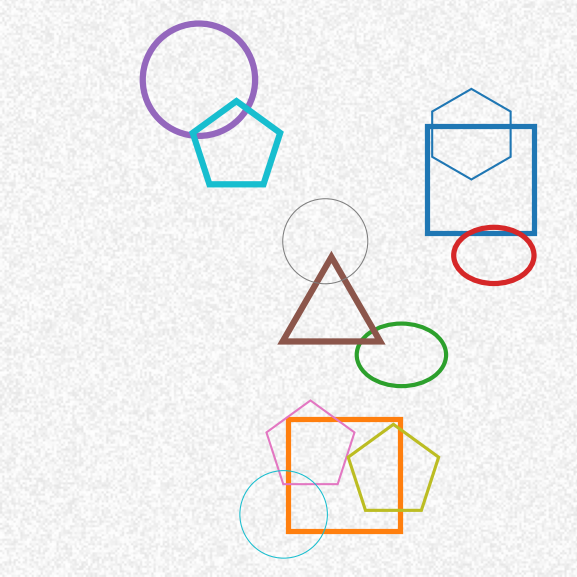[{"shape": "square", "thickness": 2.5, "radius": 0.46, "center": [0.832, 0.689]}, {"shape": "hexagon", "thickness": 1, "radius": 0.39, "center": [0.816, 0.767]}, {"shape": "square", "thickness": 2.5, "radius": 0.49, "center": [0.595, 0.177]}, {"shape": "oval", "thickness": 2, "radius": 0.39, "center": [0.695, 0.385]}, {"shape": "oval", "thickness": 2.5, "radius": 0.35, "center": [0.855, 0.557]}, {"shape": "circle", "thickness": 3, "radius": 0.49, "center": [0.344, 0.861]}, {"shape": "triangle", "thickness": 3, "radius": 0.49, "center": [0.574, 0.457]}, {"shape": "pentagon", "thickness": 1, "radius": 0.4, "center": [0.538, 0.226]}, {"shape": "circle", "thickness": 0.5, "radius": 0.37, "center": [0.563, 0.581]}, {"shape": "pentagon", "thickness": 1.5, "radius": 0.41, "center": [0.681, 0.182]}, {"shape": "circle", "thickness": 0.5, "radius": 0.38, "center": [0.491, 0.108]}, {"shape": "pentagon", "thickness": 3, "radius": 0.4, "center": [0.409, 0.744]}]